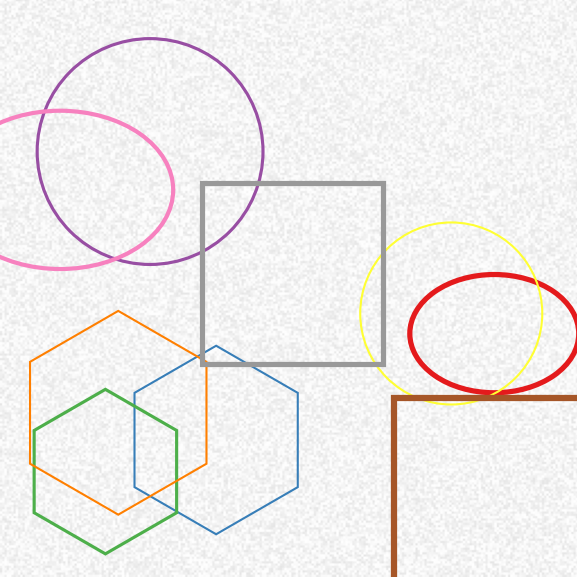[{"shape": "oval", "thickness": 2.5, "radius": 0.73, "center": [0.856, 0.421]}, {"shape": "hexagon", "thickness": 1, "radius": 0.82, "center": [0.374, 0.237]}, {"shape": "hexagon", "thickness": 1.5, "radius": 0.71, "center": [0.182, 0.183]}, {"shape": "circle", "thickness": 1.5, "radius": 0.98, "center": [0.26, 0.737]}, {"shape": "hexagon", "thickness": 1, "radius": 0.88, "center": [0.205, 0.284]}, {"shape": "circle", "thickness": 1, "radius": 0.79, "center": [0.781, 0.456]}, {"shape": "square", "thickness": 3, "radius": 0.86, "center": [0.855, 0.138]}, {"shape": "oval", "thickness": 2, "radius": 0.98, "center": [0.104, 0.67]}, {"shape": "square", "thickness": 2.5, "radius": 0.78, "center": [0.507, 0.526]}]